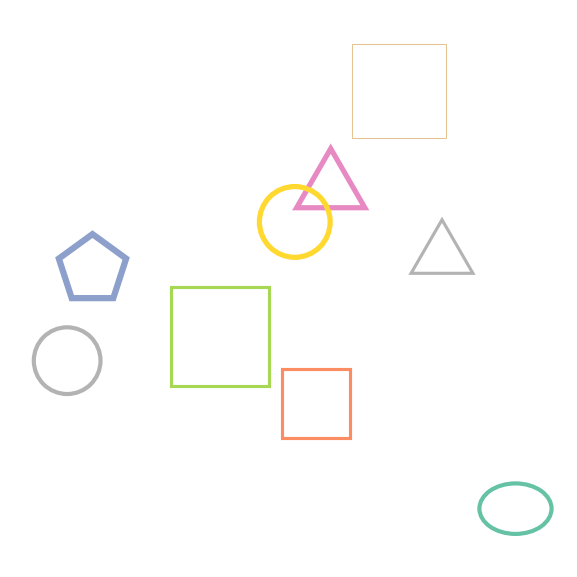[{"shape": "oval", "thickness": 2, "radius": 0.31, "center": [0.893, 0.118]}, {"shape": "square", "thickness": 1.5, "radius": 0.3, "center": [0.547, 0.3]}, {"shape": "pentagon", "thickness": 3, "radius": 0.31, "center": [0.16, 0.532]}, {"shape": "triangle", "thickness": 2.5, "radius": 0.34, "center": [0.573, 0.674]}, {"shape": "square", "thickness": 1.5, "radius": 0.43, "center": [0.381, 0.416]}, {"shape": "circle", "thickness": 2.5, "radius": 0.31, "center": [0.51, 0.615]}, {"shape": "square", "thickness": 0.5, "radius": 0.41, "center": [0.691, 0.842]}, {"shape": "triangle", "thickness": 1.5, "radius": 0.31, "center": [0.765, 0.557]}, {"shape": "circle", "thickness": 2, "radius": 0.29, "center": [0.116, 0.375]}]